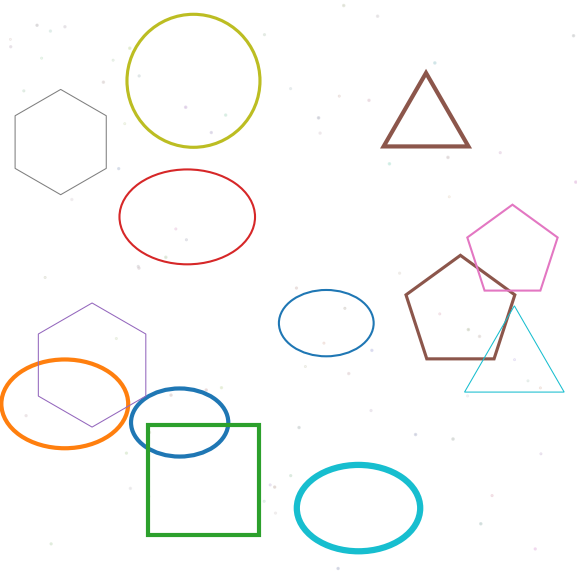[{"shape": "oval", "thickness": 1, "radius": 0.41, "center": [0.565, 0.44]}, {"shape": "oval", "thickness": 2, "radius": 0.42, "center": [0.311, 0.268]}, {"shape": "oval", "thickness": 2, "radius": 0.55, "center": [0.112, 0.3]}, {"shape": "square", "thickness": 2, "radius": 0.48, "center": [0.353, 0.168]}, {"shape": "oval", "thickness": 1, "radius": 0.59, "center": [0.324, 0.624]}, {"shape": "hexagon", "thickness": 0.5, "radius": 0.54, "center": [0.159, 0.367]}, {"shape": "triangle", "thickness": 2, "radius": 0.42, "center": [0.738, 0.788]}, {"shape": "pentagon", "thickness": 1.5, "radius": 0.5, "center": [0.797, 0.458]}, {"shape": "pentagon", "thickness": 1, "radius": 0.41, "center": [0.887, 0.562]}, {"shape": "hexagon", "thickness": 0.5, "radius": 0.46, "center": [0.105, 0.753]}, {"shape": "circle", "thickness": 1.5, "radius": 0.58, "center": [0.335, 0.859]}, {"shape": "oval", "thickness": 3, "radius": 0.53, "center": [0.621, 0.119]}, {"shape": "triangle", "thickness": 0.5, "radius": 0.5, "center": [0.891, 0.37]}]